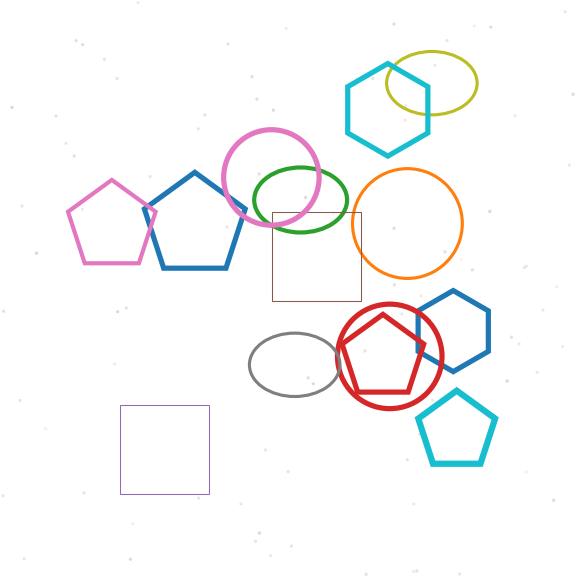[{"shape": "pentagon", "thickness": 2.5, "radius": 0.46, "center": [0.337, 0.609]}, {"shape": "hexagon", "thickness": 2.5, "radius": 0.35, "center": [0.785, 0.426]}, {"shape": "circle", "thickness": 1.5, "radius": 0.48, "center": [0.706, 0.612]}, {"shape": "oval", "thickness": 2, "radius": 0.4, "center": [0.521, 0.653]}, {"shape": "pentagon", "thickness": 2.5, "radius": 0.37, "center": [0.663, 0.38]}, {"shape": "circle", "thickness": 2.5, "radius": 0.45, "center": [0.675, 0.382]}, {"shape": "square", "thickness": 0.5, "radius": 0.38, "center": [0.285, 0.221]}, {"shape": "square", "thickness": 0.5, "radius": 0.39, "center": [0.547, 0.555]}, {"shape": "pentagon", "thickness": 2, "radius": 0.4, "center": [0.194, 0.608]}, {"shape": "circle", "thickness": 2.5, "radius": 0.41, "center": [0.47, 0.692]}, {"shape": "oval", "thickness": 1.5, "radius": 0.39, "center": [0.51, 0.367]}, {"shape": "oval", "thickness": 1.5, "radius": 0.39, "center": [0.748, 0.855]}, {"shape": "hexagon", "thickness": 2.5, "radius": 0.4, "center": [0.672, 0.809]}, {"shape": "pentagon", "thickness": 3, "radius": 0.35, "center": [0.791, 0.253]}]